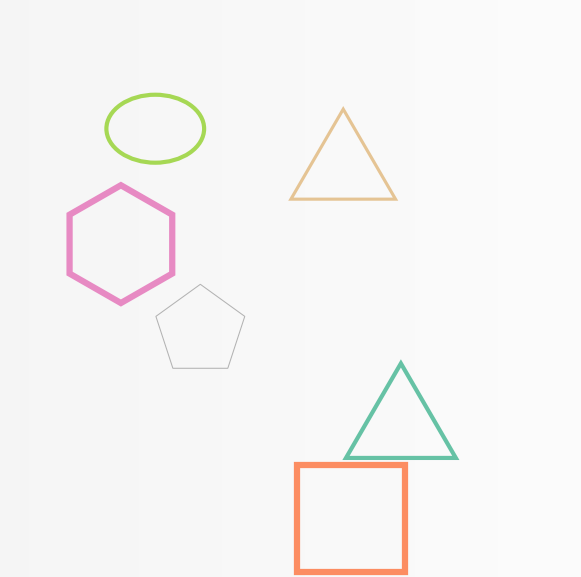[{"shape": "triangle", "thickness": 2, "radius": 0.55, "center": [0.69, 0.261]}, {"shape": "square", "thickness": 3, "radius": 0.46, "center": [0.604, 0.101]}, {"shape": "hexagon", "thickness": 3, "radius": 0.51, "center": [0.208, 0.576]}, {"shape": "oval", "thickness": 2, "radius": 0.42, "center": [0.267, 0.776]}, {"shape": "triangle", "thickness": 1.5, "radius": 0.52, "center": [0.591, 0.706]}, {"shape": "pentagon", "thickness": 0.5, "radius": 0.4, "center": [0.345, 0.426]}]